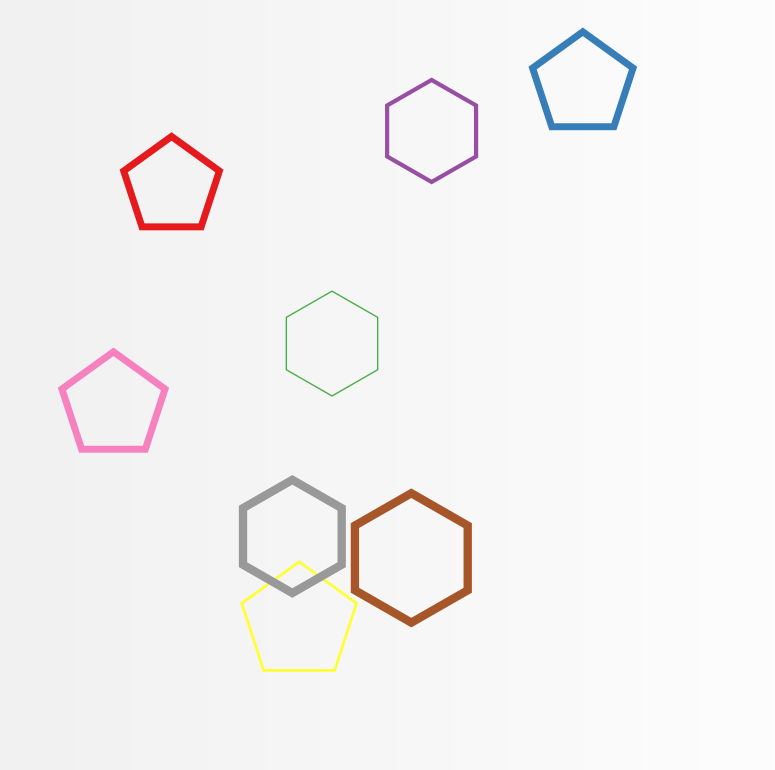[{"shape": "pentagon", "thickness": 2.5, "radius": 0.32, "center": [0.221, 0.758]}, {"shape": "pentagon", "thickness": 2.5, "radius": 0.34, "center": [0.752, 0.891]}, {"shape": "hexagon", "thickness": 0.5, "radius": 0.34, "center": [0.428, 0.554]}, {"shape": "hexagon", "thickness": 1.5, "radius": 0.33, "center": [0.557, 0.83]}, {"shape": "pentagon", "thickness": 1, "radius": 0.39, "center": [0.386, 0.192]}, {"shape": "hexagon", "thickness": 3, "radius": 0.42, "center": [0.531, 0.275]}, {"shape": "pentagon", "thickness": 2.5, "radius": 0.35, "center": [0.146, 0.473]}, {"shape": "hexagon", "thickness": 3, "radius": 0.37, "center": [0.377, 0.303]}]